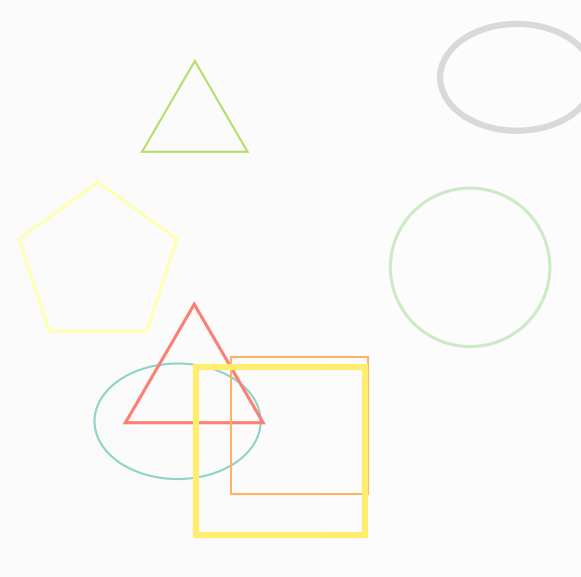[{"shape": "oval", "thickness": 1, "radius": 0.71, "center": [0.306, 0.27]}, {"shape": "pentagon", "thickness": 1.5, "radius": 0.71, "center": [0.169, 0.541]}, {"shape": "triangle", "thickness": 1.5, "radius": 0.68, "center": [0.334, 0.336]}, {"shape": "square", "thickness": 1, "radius": 0.59, "center": [0.516, 0.262]}, {"shape": "triangle", "thickness": 1, "radius": 0.52, "center": [0.335, 0.789]}, {"shape": "oval", "thickness": 3, "radius": 0.66, "center": [0.889, 0.865]}, {"shape": "circle", "thickness": 1.5, "radius": 0.69, "center": [0.809, 0.536]}, {"shape": "square", "thickness": 3, "radius": 0.73, "center": [0.482, 0.218]}]